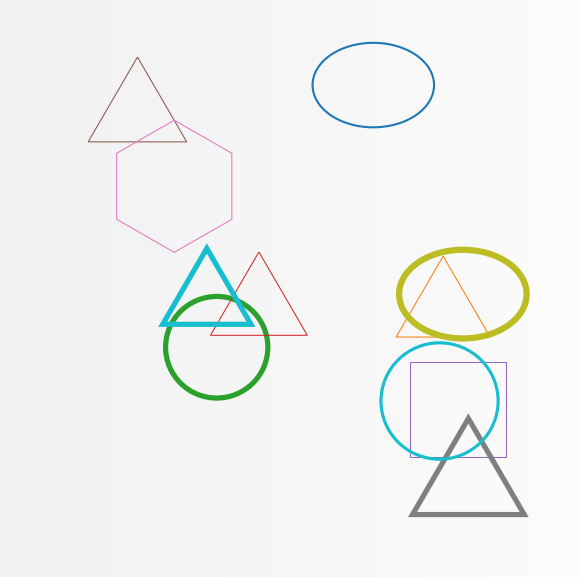[{"shape": "oval", "thickness": 1, "radius": 0.52, "center": [0.642, 0.852]}, {"shape": "triangle", "thickness": 0.5, "radius": 0.47, "center": [0.762, 0.462]}, {"shape": "circle", "thickness": 2.5, "radius": 0.44, "center": [0.373, 0.398]}, {"shape": "triangle", "thickness": 0.5, "radius": 0.48, "center": [0.445, 0.467]}, {"shape": "square", "thickness": 0.5, "radius": 0.41, "center": [0.787, 0.29]}, {"shape": "triangle", "thickness": 0.5, "radius": 0.49, "center": [0.236, 0.802]}, {"shape": "hexagon", "thickness": 0.5, "radius": 0.57, "center": [0.3, 0.677]}, {"shape": "triangle", "thickness": 2.5, "radius": 0.55, "center": [0.806, 0.164]}, {"shape": "oval", "thickness": 3, "radius": 0.55, "center": [0.796, 0.49]}, {"shape": "circle", "thickness": 1.5, "radius": 0.5, "center": [0.756, 0.305]}, {"shape": "triangle", "thickness": 2.5, "radius": 0.44, "center": [0.356, 0.481]}]